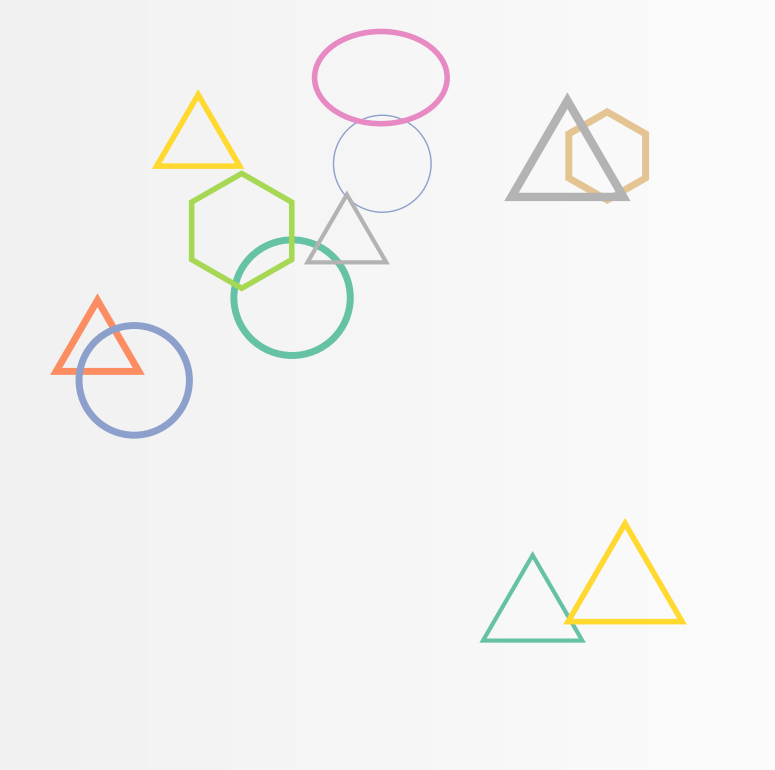[{"shape": "triangle", "thickness": 1.5, "radius": 0.37, "center": [0.687, 0.205]}, {"shape": "circle", "thickness": 2.5, "radius": 0.38, "center": [0.377, 0.613]}, {"shape": "triangle", "thickness": 2.5, "radius": 0.31, "center": [0.126, 0.548]}, {"shape": "circle", "thickness": 0.5, "radius": 0.31, "center": [0.493, 0.787]}, {"shape": "circle", "thickness": 2.5, "radius": 0.36, "center": [0.173, 0.506]}, {"shape": "oval", "thickness": 2, "radius": 0.43, "center": [0.491, 0.899]}, {"shape": "hexagon", "thickness": 2, "radius": 0.37, "center": [0.312, 0.7]}, {"shape": "triangle", "thickness": 2, "radius": 0.31, "center": [0.256, 0.815]}, {"shape": "triangle", "thickness": 2, "radius": 0.42, "center": [0.807, 0.235]}, {"shape": "hexagon", "thickness": 2.5, "radius": 0.29, "center": [0.783, 0.797]}, {"shape": "triangle", "thickness": 1.5, "radius": 0.29, "center": [0.448, 0.689]}, {"shape": "triangle", "thickness": 3, "radius": 0.42, "center": [0.732, 0.786]}]